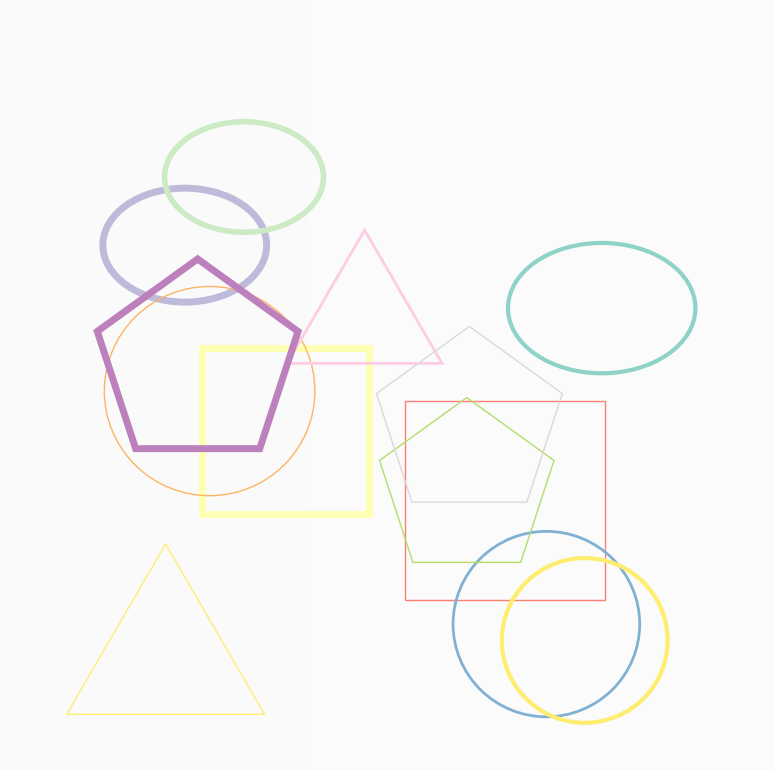[{"shape": "oval", "thickness": 1.5, "radius": 0.6, "center": [0.776, 0.6]}, {"shape": "square", "thickness": 2.5, "radius": 0.54, "center": [0.368, 0.44]}, {"shape": "oval", "thickness": 2.5, "radius": 0.53, "center": [0.238, 0.682]}, {"shape": "square", "thickness": 0.5, "radius": 0.65, "center": [0.652, 0.35]}, {"shape": "circle", "thickness": 1, "radius": 0.6, "center": [0.705, 0.19]}, {"shape": "circle", "thickness": 0.5, "radius": 0.68, "center": [0.27, 0.492]}, {"shape": "pentagon", "thickness": 0.5, "radius": 0.59, "center": [0.602, 0.365]}, {"shape": "triangle", "thickness": 1, "radius": 0.58, "center": [0.47, 0.586]}, {"shape": "pentagon", "thickness": 0.5, "radius": 0.63, "center": [0.606, 0.45]}, {"shape": "pentagon", "thickness": 2.5, "radius": 0.68, "center": [0.255, 0.528]}, {"shape": "oval", "thickness": 2, "radius": 0.51, "center": [0.315, 0.77]}, {"shape": "circle", "thickness": 1.5, "radius": 0.53, "center": [0.755, 0.168]}, {"shape": "triangle", "thickness": 0.5, "radius": 0.74, "center": [0.214, 0.146]}]